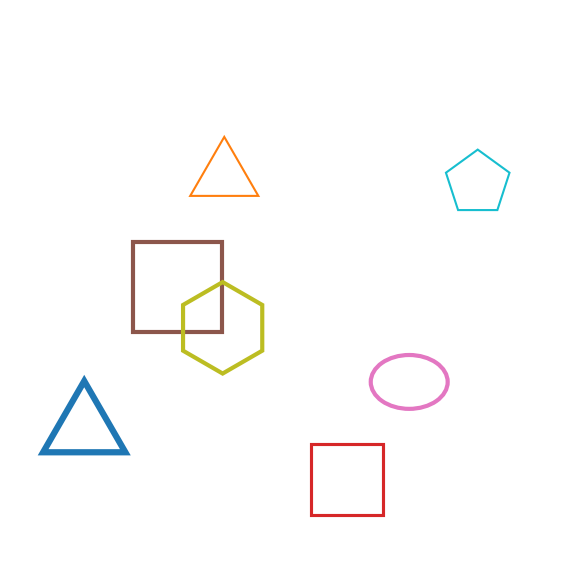[{"shape": "triangle", "thickness": 3, "radius": 0.41, "center": [0.146, 0.257]}, {"shape": "triangle", "thickness": 1, "radius": 0.34, "center": [0.388, 0.694]}, {"shape": "square", "thickness": 1.5, "radius": 0.31, "center": [0.601, 0.168]}, {"shape": "square", "thickness": 2, "radius": 0.39, "center": [0.307, 0.503]}, {"shape": "oval", "thickness": 2, "radius": 0.33, "center": [0.709, 0.338]}, {"shape": "hexagon", "thickness": 2, "radius": 0.4, "center": [0.386, 0.431]}, {"shape": "pentagon", "thickness": 1, "radius": 0.29, "center": [0.827, 0.682]}]